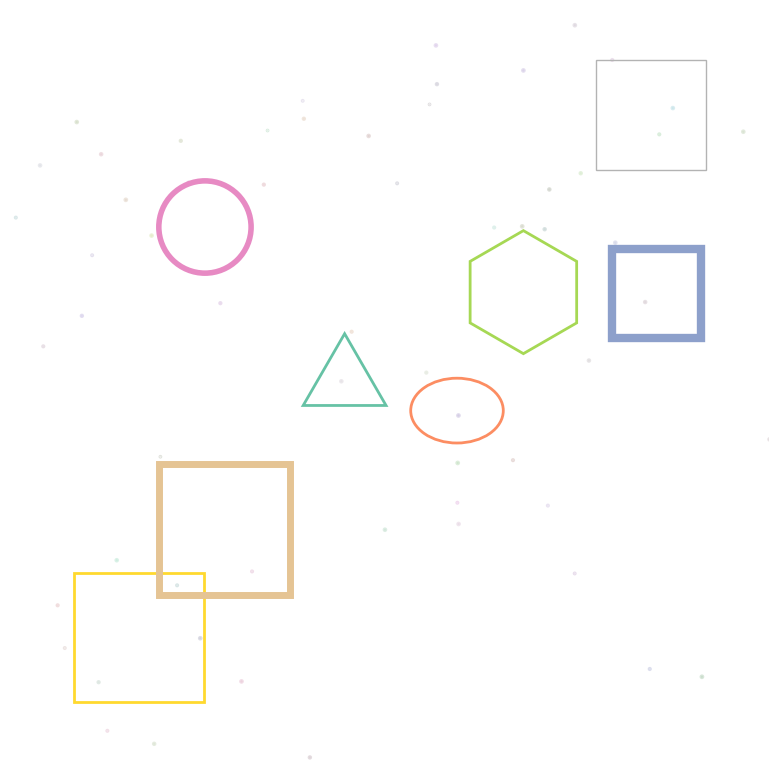[{"shape": "triangle", "thickness": 1, "radius": 0.31, "center": [0.448, 0.504]}, {"shape": "oval", "thickness": 1, "radius": 0.3, "center": [0.594, 0.467]}, {"shape": "square", "thickness": 3, "radius": 0.29, "center": [0.853, 0.619]}, {"shape": "circle", "thickness": 2, "radius": 0.3, "center": [0.266, 0.705]}, {"shape": "hexagon", "thickness": 1, "radius": 0.4, "center": [0.68, 0.621]}, {"shape": "square", "thickness": 1, "radius": 0.42, "center": [0.181, 0.172]}, {"shape": "square", "thickness": 2.5, "radius": 0.43, "center": [0.292, 0.312]}, {"shape": "square", "thickness": 0.5, "radius": 0.36, "center": [0.845, 0.851]}]